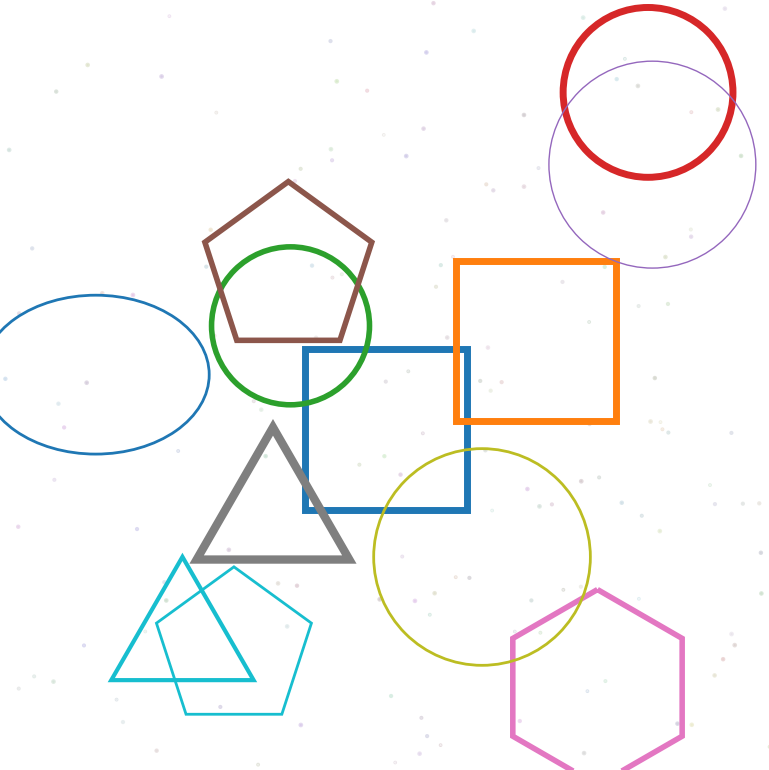[{"shape": "oval", "thickness": 1, "radius": 0.74, "center": [0.124, 0.513]}, {"shape": "square", "thickness": 2.5, "radius": 0.52, "center": [0.501, 0.442]}, {"shape": "square", "thickness": 2.5, "radius": 0.52, "center": [0.696, 0.558]}, {"shape": "circle", "thickness": 2, "radius": 0.51, "center": [0.377, 0.577]}, {"shape": "circle", "thickness": 2.5, "radius": 0.55, "center": [0.842, 0.88]}, {"shape": "circle", "thickness": 0.5, "radius": 0.67, "center": [0.847, 0.786]}, {"shape": "pentagon", "thickness": 2, "radius": 0.57, "center": [0.374, 0.65]}, {"shape": "hexagon", "thickness": 2, "radius": 0.63, "center": [0.776, 0.107]}, {"shape": "triangle", "thickness": 3, "radius": 0.57, "center": [0.355, 0.331]}, {"shape": "circle", "thickness": 1, "radius": 0.7, "center": [0.626, 0.277]}, {"shape": "pentagon", "thickness": 1, "radius": 0.53, "center": [0.304, 0.158]}, {"shape": "triangle", "thickness": 1.5, "radius": 0.53, "center": [0.237, 0.17]}]